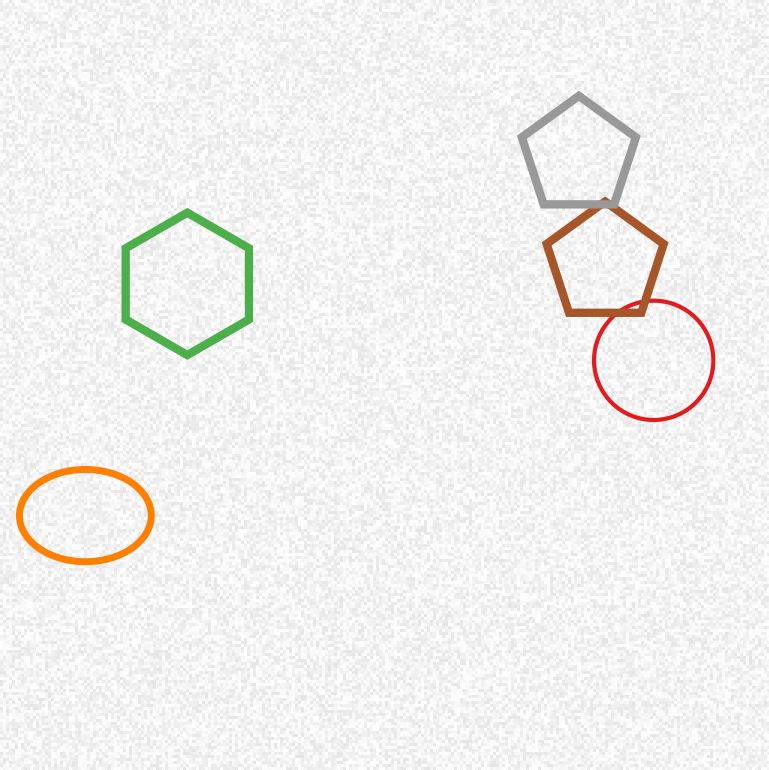[{"shape": "circle", "thickness": 1.5, "radius": 0.39, "center": [0.849, 0.532]}, {"shape": "hexagon", "thickness": 3, "radius": 0.46, "center": [0.243, 0.631]}, {"shape": "oval", "thickness": 2.5, "radius": 0.43, "center": [0.111, 0.33]}, {"shape": "pentagon", "thickness": 3, "radius": 0.4, "center": [0.786, 0.658]}, {"shape": "pentagon", "thickness": 3, "radius": 0.39, "center": [0.752, 0.798]}]